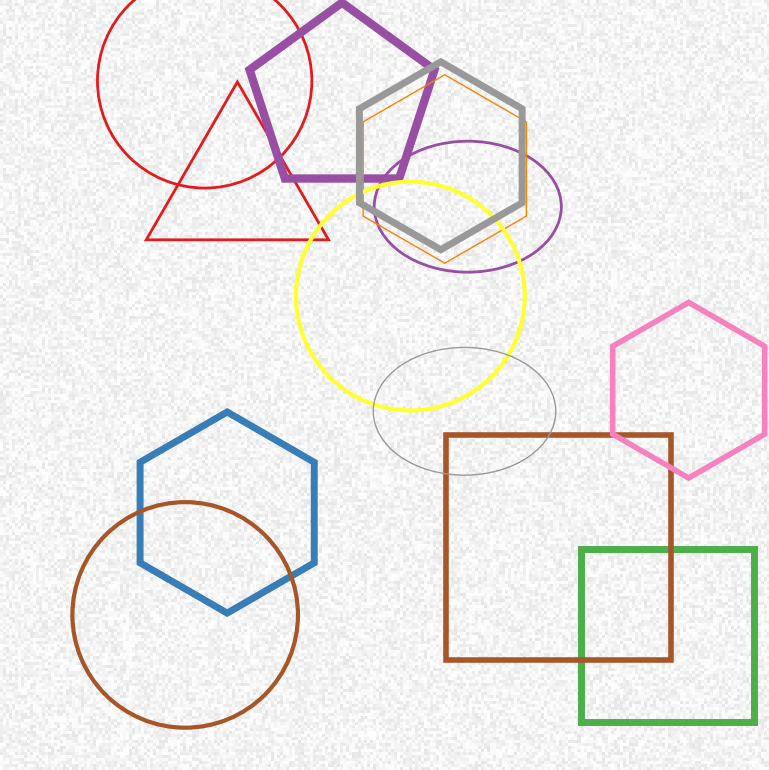[{"shape": "triangle", "thickness": 1, "radius": 0.68, "center": [0.308, 0.757]}, {"shape": "circle", "thickness": 1, "radius": 0.7, "center": [0.266, 0.895]}, {"shape": "hexagon", "thickness": 2.5, "radius": 0.65, "center": [0.295, 0.334]}, {"shape": "square", "thickness": 2.5, "radius": 0.56, "center": [0.867, 0.175]}, {"shape": "oval", "thickness": 1, "radius": 0.61, "center": [0.607, 0.732]}, {"shape": "pentagon", "thickness": 3, "radius": 0.63, "center": [0.444, 0.87]}, {"shape": "hexagon", "thickness": 0.5, "radius": 0.61, "center": [0.578, 0.781]}, {"shape": "circle", "thickness": 1.5, "radius": 0.74, "center": [0.533, 0.615]}, {"shape": "square", "thickness": 2, "radius": 0.73, "center": [0.725, 0.289]}, {"shape": "circle", "thickness": 1.5, "radius": 0.73, "center": [0.241, 0.201]}, {"shape": "hexagon", "thickness": 2, "radius": 0.57, "center": [0.894, 0.493]}, {"shape": "hexagon", "thickness": 2.5, "radius": 0.61, "center": [0.572, 0.798]}, {"shape": "oval", "thickness": 0.5, "radius": 0.59, "center": [0.603, 0.466]}]